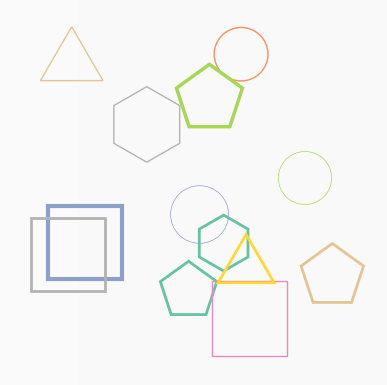[{"shape": "pentagon", "thickness": 2, "radius": 0.38, "center": [0.487, 0.245]}, {"shape": "hexagon", "thickness": 2, "radius": 0.36, "center": [0.577, 0.369]}, {"shape": "circle", "thickness": 1, "radius": 0.35, "center": [0.622, 0.859]}, {"shape": "circle", "thickness": 0.5, "radius": 0.37, "center": [0.515, 0.443]}, {"shape": "square", "thickness": 3, "radius": 0.47, "center": [0.219, 0.37]}, {"shape": "square", "thickness": 1, "radius": 0.48, "center": [0.643, 0.173]}, {"shape": "pentagon", "thickness": 2.5, "radius": 0.45, "center": [0.54, 0.743]}, {"shape": "circle", "thickness": 0.5, "radius": 0.34, "center": [0.787, 0.538]}, {"shape": "triangle", "thickness": 2, "radius": 0.42, "center": [0.635, 0.307]}, {"shape": "pentagon", "thickness": 2, "radius": 0.42, "center": [0.858, 0.283]}, {"shape": "triangle", "thickness": 1, "radius": 0.47, "center": [0.185, 0.837]}, {"shape": "hexagon", "thickness": 1, "radius": 0.49, "center": [0.379, 0.677]}, {"shape": "square", "thickness": 2, "radius": 0.47, "center": [0.176, 0.339]}]